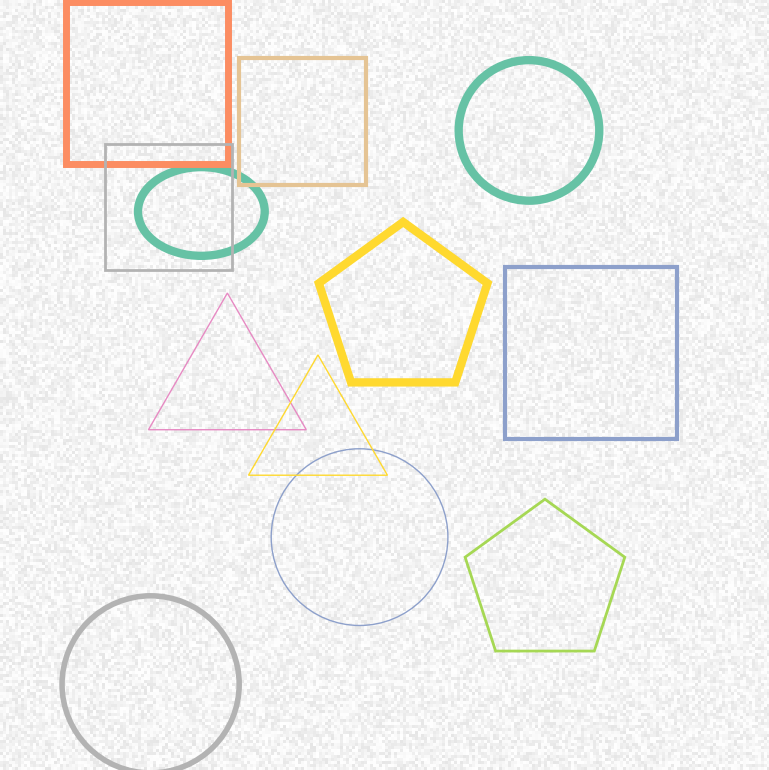[{"shape": "oval", "thickness": 3, "radius": 0.41, "center": [0.262, 0.725]}, {"shape": "circle", "thickness": 3, "radius": 0.46, "center": [0.687, 0.831]}, {"shape": "square", "thickness": 2.5, "radius": 0.53, "center": [0.191, 0.892]}, {"shape": "square", "thickness": 1.5, "radius": 0.56, "center": [0.768, 0.542]}, {"shape": "circle", "thickness": 0.5, "radius": 0.57, "center": [0.467, 0.302]}, {"shape": "triangle", "thickness": 0.5, "radius": 0.59, "center": [0.295, 0.501]}, {"shape": "pentagon", "thickness": 1, "radius": 0.55, "center": [0.708, 0.243]}, {"shape": "triangle", "thickness": 0.5, "radius": 0.52, "center": [0.413, 0.435]}, {"shape": "pentagon", "thickness": 3, "radius": 0.58, "center": [0.524, 0.597]}, {"shape": "square", "thickness": 1.5, "radius": 0.41, "center": [0.393, 0.843]}, {"shape": "circle", "thickness": 2, "radius": 0.58, "center": [0.196, 0.111]}, {"shape": "square", "thickness": 1, "radius": 0.41, "center": [0.219, 0.731]}]